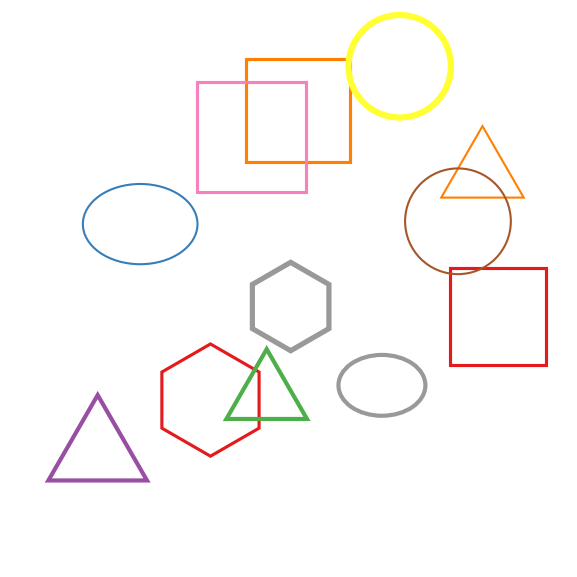[{"shape": "hexagon", "thickness": 1.5, "radius": 0.49, "center": [0.364, 0.306]}, {"shape": "square", "thickness": 1.5, "radius": 0.42, "center": [0.862, 0.452]}, {"shape": "oval", "thickness": 1, "radius": 0.5, "center": [0.243, 0.611]}, {"shape": "triangle", "thickness": 2, "radius": 0.4, "center": [0.462, 0.314]}, {"shape": "triangle", "thickness": 2, "radius": 0.49, "center": [0.169, 0.216]}, {"shape": "square", "thickness": 1.5, "radius": 0.45, "center": [0.516, 0.808]}, {"shape": "triangle", "thickness": 1, "radius": 0.41, "center": [0.835, 0.698]}, {"shape": "circle", "thickness": 3, "radius": 0.44, "center": [0.692, 0.884]}, {"shape": "circle", "thickness": 1, "radius": 0.46, "center": [0.793, 0.616]}, {"shape": "square", "thickness": 1.5, "radius": 0.47, "center": [0.435, 0.762]}, {"shape": "hexagon", "thickness": 2.5, "radius": 0.38, "center": [0.503, 0.468]}, {"shape": "oval", "thickness": 2, "radius": 0.38, "center": [0.661, 0.332]}]